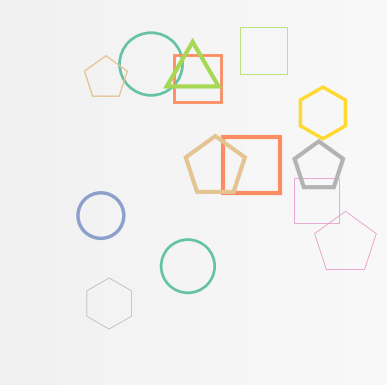[{"shape": "circle", "thickness": 2, "radius": 0.35, "center": [0.485, 0.309]}, {"shape": "circle", "thickness": 2, "radius": 0.41, "center": [0.39, 0.834]}, {"shape": "square", "thickness": 3, "radius": 0.37, "center": [0.649, 0.572]}, {"shape": "square", "thickness": 2, "radius": 0.3, "center": [0.511, 0.796]}, {"shape": "circle", "thickness": 2.5, "radius": 0.3, "center": [0.26, 0.44]}, {"shape": "pentagon", "thickness": 0.5, "radius": 0.42, "center": [0.892, 0.367]}, {"shape": "square", "thickness": 0.5, "radius": 0.29, "center": [0.818, 0.48]}, {"shape": "triangle", "thickness": 3, "radius": 0.39, "center": [0.497, 0.814]}, {"shape": "square", "thickness": 0.5, "radius": 0.3, "center": [0.68, 0.869]}, {"shape": "hexagon", "thickness": 2.5, "radius": 0.34, "center": [0.833, 0.707]}, {"shape": "pentagon", "thickness": 3, "radius": 0.4, "center": [0.556, 0.566]}, {"shape": "pentagon", "thickness": 1, "radius": 0.29, "center": [0.273, 0.797]}, {"shape": "hexagon", "thickness": 0.5, "radius": 0.33, "center": [0.282, 0.212]}, {"shape": "pentagon", "thickness": 3, "radius": 0.33, "center": [0.823, 0.567]}]